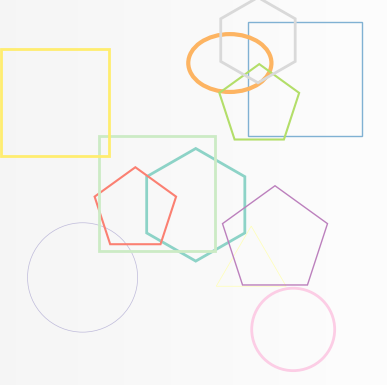[{"shape": "hexagon", "thickness": 2, "radius": 0.73, "center": [0.505, 0.468]}, {"shape": "triangle", "thickness": 0.5, "radius": 0.52, "center": [0.648, 0.309]}, {"shape": "circle", "thickness": 0.5, "radius": 0.71, "center": [0.213, 0.279]}, {"shape": "pentagon", "thickness": 1.5, "radius": 0.55, "center": [0.349, 0.455]}, {"shape": "square", "thickness": 1, "radius": 0.74, "center": [0.787, 0.795]}, {"shape": "oval", "thickness": 3, "radius": 0.54, "center": [0.593, 0.836]}, {"shape": "pentagon", "thickness": 1.5, "radius": 0.54, "center": [0.669, 0.725]}, {"shape": "circle", "thickness": 2, "radius": 0.54, "center": [0.757, 0.144]}, {"shape": "hexagon", "thickness": 2, "radius": 0.55, "center": [0.666, 0.896]}, {"shape": "pentagon", "thickness": 1, "radius": 0.71, "center": [0.71, 0.375]}, {"shape": "square", "thickness": 2, "radius": 0.75, "center": [0.406, 0.497]}, {"shape": "square", "thickness": 2, "radius": 0.69, "center": [0.141, 0.733]}]